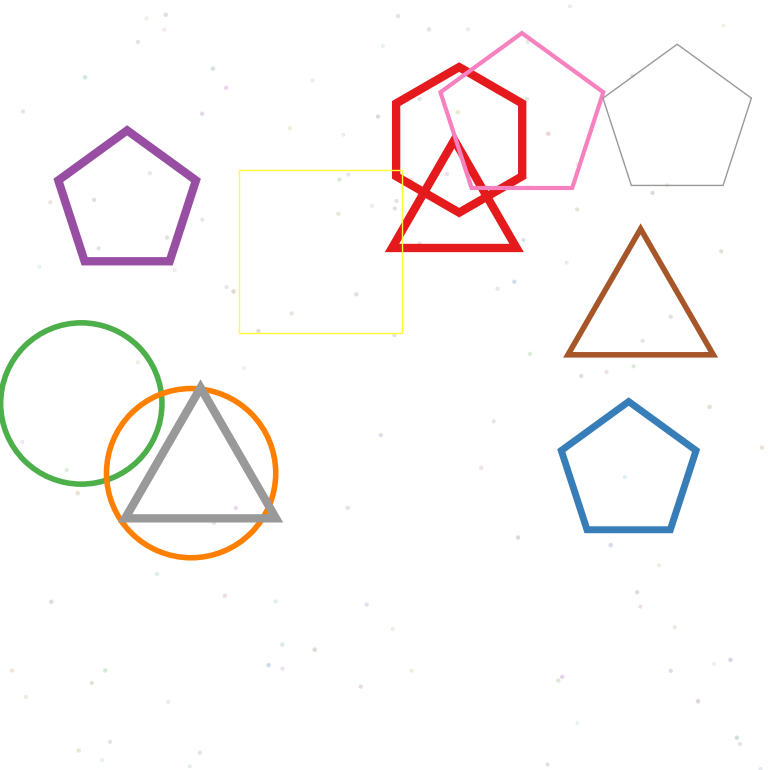[{"shape": "hexagon", "thickness": 3, "radius": 0.47, "center": [0.596, 0.818]}, {"shape": "triangle", "thickness": 3, "radius": 0.47, "center": [0.59, 0.725]}, {"shape": "pentagon", "thickness": 2.5, "radius": 0.46, "center": [0.816, 0.386]}, {"shape": "circle", "thickness": 2, "radius": 0.52, "center": [0.106, 0.476]}, {"shape": "pentagon", "thickness": 3, "radius": 0.47, "center": [0.165, 0.737]}, {"shape": "circle", "thickness": 2, "radius": 0.55, "center": [0.248, 0.386]}, {"shape": "square", "thickness": 0.5, "radius": 0.53, "center": [0.417, 0.674]}, {"shape": "triangle", "thickness": 2, "radius": 0.55, "center": [0.832, 0.594]}, {"shape": "pentagon", "thickness": 1.5, "radius": 0.56, "center": [0.678, 0.846]}, {"shape": "triangle", "thickness": 3, "radius": 0.57, "center": [0.26, 0.383]}, {"shape": "pentagon", "thickness": 0.5, "radius": 0.51, "center": [0.879, 0.841]}]